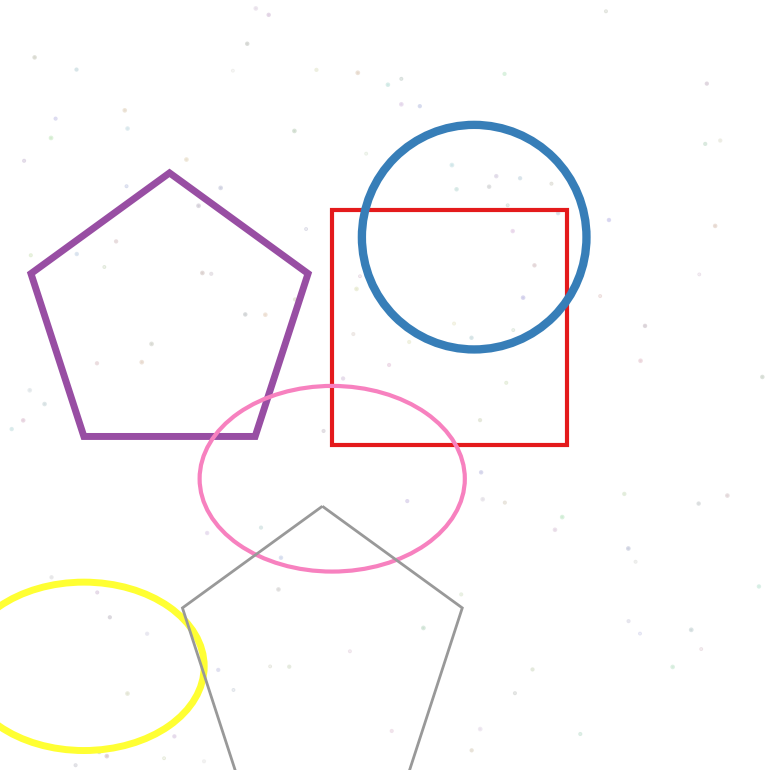[{"shape": "square", "thickness": 1.5, "radius": 0.76, "center": [0.584, 0.574]}, {"shape": "circle", "thickness": 3, "radius": 0.73, "center": [0.616, 0.692]}, {"shape": "pentagon", "thickness": 2.5, "radius": 0.95, "center": [0.22, 0.586]}, {"shape": "oval", "thickness": 2.5, "radius": 0.78, "center": [0.109, 0.135]}, {"shape": "oval", "thickness": 1.5, "radius": 0.86, "center": [0.431, 0.378]}, {"shape": "pentagon", "thickness": 1, "radius": 0.96, "center": [0.419, 0.151]}]